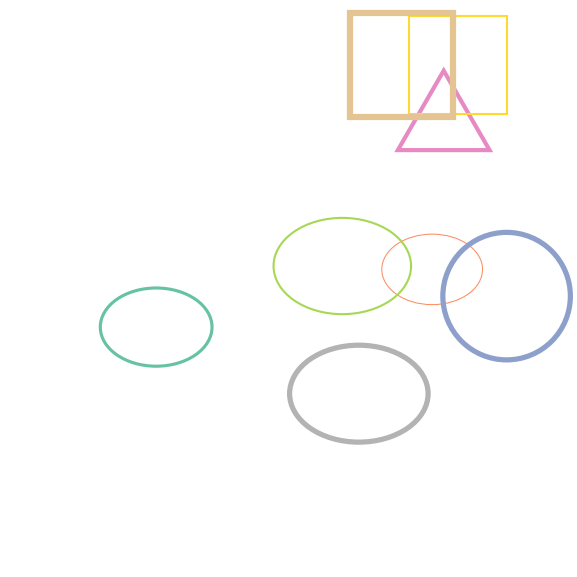[{"shape": "oval", "thickness": 1.5, "radius": 0.48, "center": [0.27, 0.433]}, {"shape": "oval", "thickness": 0.5, "radius": 0.44, "center": [0.748, 0.533]}, {"shape": "circle", "thickness": 2.5, "radius": 0.55, "center": [0.877, 0.486]}, {"shape": "triangle", "thickness": 2, "radius": 0.46, "center": [0.768, 0.785]}, {"shape": "oval", "thickness": 1, "radius": 0.6, "center": [0.593, 0.538]}, {"shape": "square", "thickness": 1, "radius": 0.43, "center": [0.794, 0.886]}, {"shape": "square", "thickness": 3, "radius": 0.45, "center": [0.695, 0.886]}, {"shape": "oval", "thickness": 2.5, "radius": 0.6, "center": [0.621, 0.317]}]